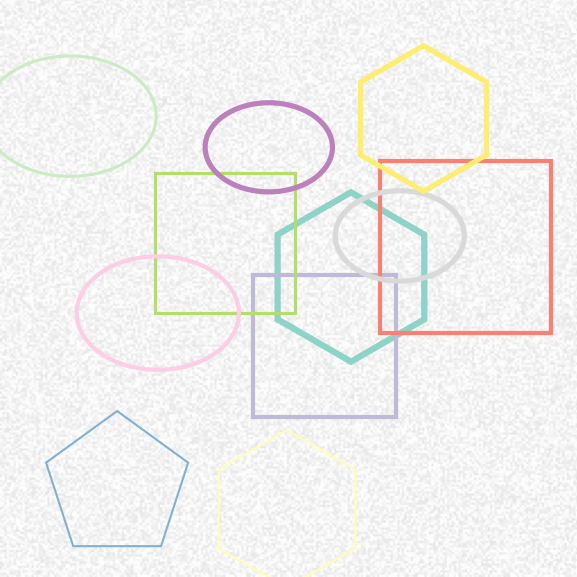[{"shape": "hexagon", "thickness": 3, "radius": 0.73, "center": [0.608, 0.519]}, {"shape": "hexagon", "thickness": 1, "radius": 0.68, "center": [0.497, 0.118]}, {"shape": "square", "thickness": 2, "radius": 0.62, "center": [0.562, 0.4]}, {"shape": "square", "thickness": 2, "radius": 0.74, "center": [0.806, 0.572]}, {"shape": "pentagon", "thickness": 1, "radius": 0.65, "center": [0.203, 0.158]}, {"shape": "square", "thickness": 1.5, "radius": 0.61, "center": [0.389, 0.578]}, {"shape": "oval", "thickness": 2, "radius": 0.7, "center": [0.273, 0.457]}, {"shape": "oval", "thickness": 2.5, "radius": 0.56, "center": [0.692, 0.591]}, {"shape": "oval", "thickness": 2.5, "radius": 0.55, "center": [0.465, 0.744]}, {"shape": "oval", "thickness": 1.5, "radius": 0.75, "center": [0.122, 0.798]}, {"shape": "hexagon", "thickness": 2.5, "radius": 0.63, "center": [0.733, 0.794]}]